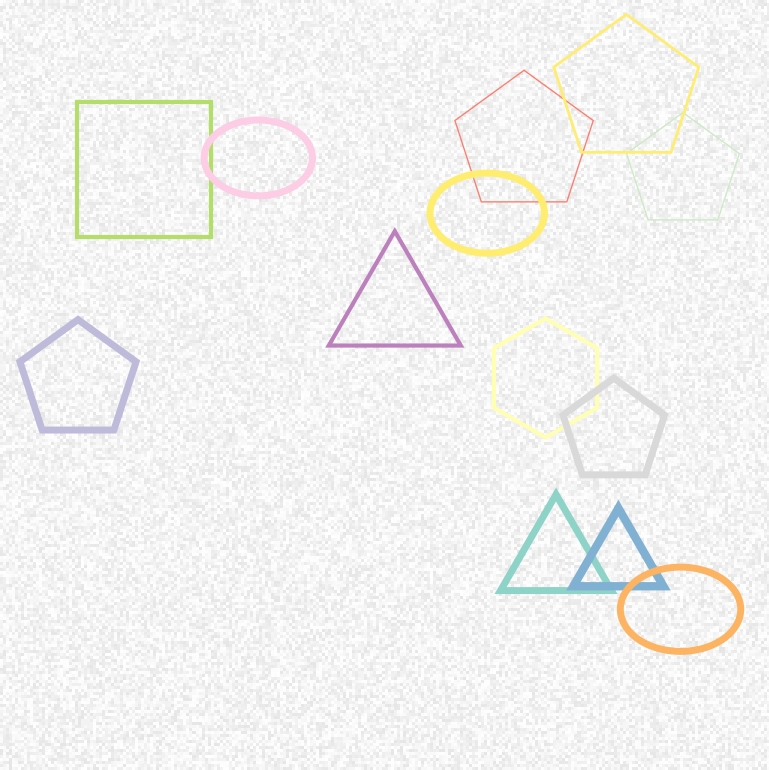[{"shape": "triangle", "thickness": 2.5, "radius": 0.42, "center": [0.722, 0.275]}, {"shape": "hexagon", "thickness": 1.5, "radius": 0.39, "center": [0.708, 0.509]}, {"shape": "pentagon", "thickness": 2.5, "radius": 0.4, "center": [0.101, 0.506]}, {"shape": "pentagon", "thickness": 0.5, "radius": 0.47, "center": [0.681, 0.814]}, {"shape": "triangle", "thickness": 3, "radius": 0.34, "center": [0.803, 0.272]}, {"shape": "oval", "thickness": 2.5, "radius": 0.39, "center": [0.884, 0.209]}, {"shape": "square", "thickness": 1.5, "radius": 0.44, "center": [0.187, 0.78]}, {"shape": "oval", "thickness": 2.5, "radius": 0.35, "center": [0.335, 0.795]}, {"shape": "pentagon", "thickness": 2.5, "radius": 0.35, "center": [0.797, 0.439]}, {"shape": "triangle", "thickness": 1.5, "radius": 0.49, "center": [0.513, 0.601]}, {"shape": "pentagon", "thickness": 0.5, "radius": 0.39, "center": [0.887, 0.777]}, {"shape": "pentagon", "thickness": 1, "radius": 0.49, "center": [0.813, 0.882]}, {"shape": "oval", "thickness": 2.5, "radius": 0.37, "center": [0.633, 0.723]}]